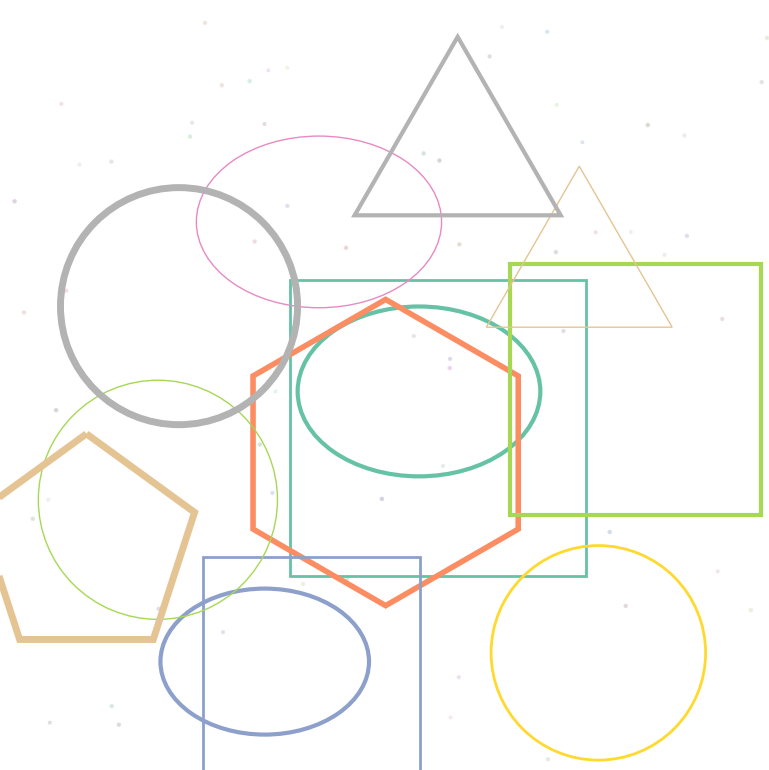[{"shape": "square", "thickness": 1, "radius": 0.96, "center": [0.569, 0.444]}, {"shape": "oval", "thickness": 1.5, "radius": 0.79, "center": [0.544, 0.492]}, {"shape": "hexagon", "thickness": 2, "radius": 0.99, "center": [0.501, 0.412]}, {"shape": "square", "thickness": 1, "radius": 0.71, "center": [0.405, 0.136]}, {"shape": "oval", "thickness": 1.5, "radius": 0.68, "center": [0.344, 0.141]}, {"shape": "oval", "thickness": 0.5, "radius": 0.8, "center": [0.414, 0.712]}, {"shape": "square", "thickness": 1.5, "radius": 0.81, "center": [0.826, 0.494]}, {"shape": "circle", "thickness": 0.5, "radius": 0.78, "center": [0.205, 0.351]}, {"shape": "circle", "thickness": 1, "radius": 0.7, "center": [0.777, 0.152]}, {"shape": "triangle", "thickness": 0.5, "radius": 0.7, "center": [0.752, 0.645]}, {"shape": "pentagon", "thickness": 2.5, "radius": 0.74, "center": [0.112, 0.289]}, {"shape": "triangle", "thickness": 1.5, "radius": 0.77, "center": [0.594, 0.798]}, {"shape": "circle", "thickness": 2.5, "radius": 0.77, "center": [0.232, 0.602]}]